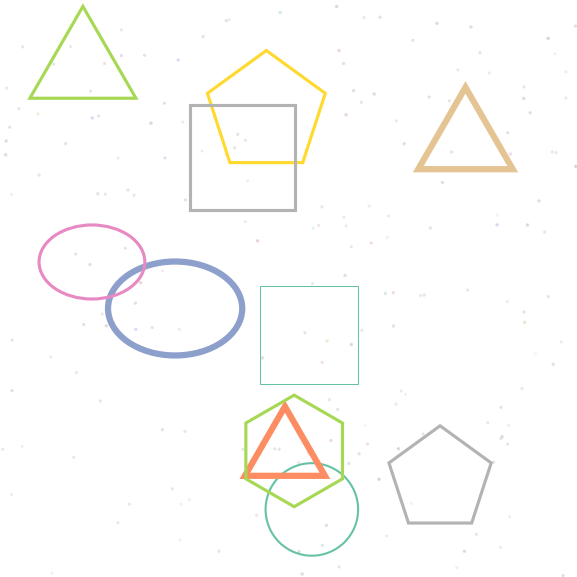[{"shape": "circle", "thickness": 1, "radius": 0.4, "center": [0.54, 0.117]}, {"shape": "square", "thickness": 0.5, "radius": 0.42, "center": [0.535, 0.419]}, {"shape": "triangle", "thickness": 3, "radius": 0.4, "center": [0.493, 0.215]}, {"shape": "oval", "thickness": 3, "radius": 0.58, "center": [0.303, 0.465]}, {"shape": "oval", "thickness": 1.5, "radius": 0.46, "center": [0.159, 0.545]}, {"shape": "hexagon", "thickness": 1.5, "radius": 0.48, "center": [0.509, 0.218]}, {"shape": "triangle", "thickness": 1.5, "radius": 0.53, "center": [0.144, 0.882]}, {"shape": "pentagon", "thickness": 1.5, "radius": 0.54, "center": [0.461, 0.804]}, {"shape": "triangle", "thickness": 3, "radius": 0.47, "center": [0.806, 0.753]}, {"shape": "square", "thickness": 1.5, "radius": 0.45, "center": [0.42, 0.726]}, {"shape": "pentagon", "thickness": 1.5, "radius": 0.47, "center": [0.762, 0.169]}]